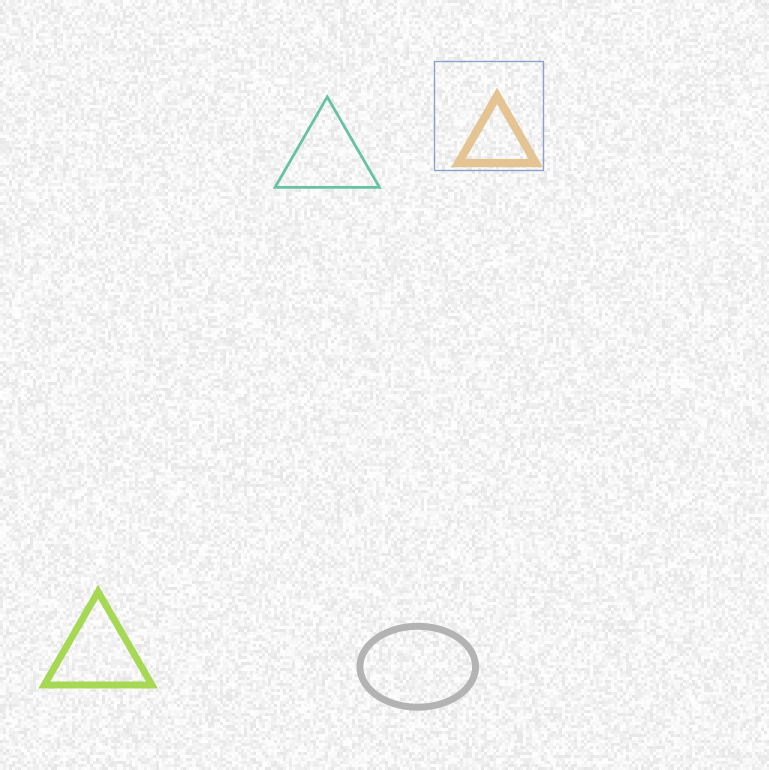[{"shape": "triangle", "thickness": 1, "radius": 0.39, "center": [0.425, 0.796]}, {"shape": "square", "thickness": 0.5, "radius": 0.35, "center": [0.634, 0.85]}, {"shape": "triangle", "thickness": 2.5, "radius": 0.4, "center": [0.127, 0.151]}, {"shape": "triangle", "thickness": 3, "radius": 0.29, "center": [0.646, 0.817]}, {"shape": "oval", "thickness": 2.5, "radius": 0.38, "center": [0.543, 0.134]}]